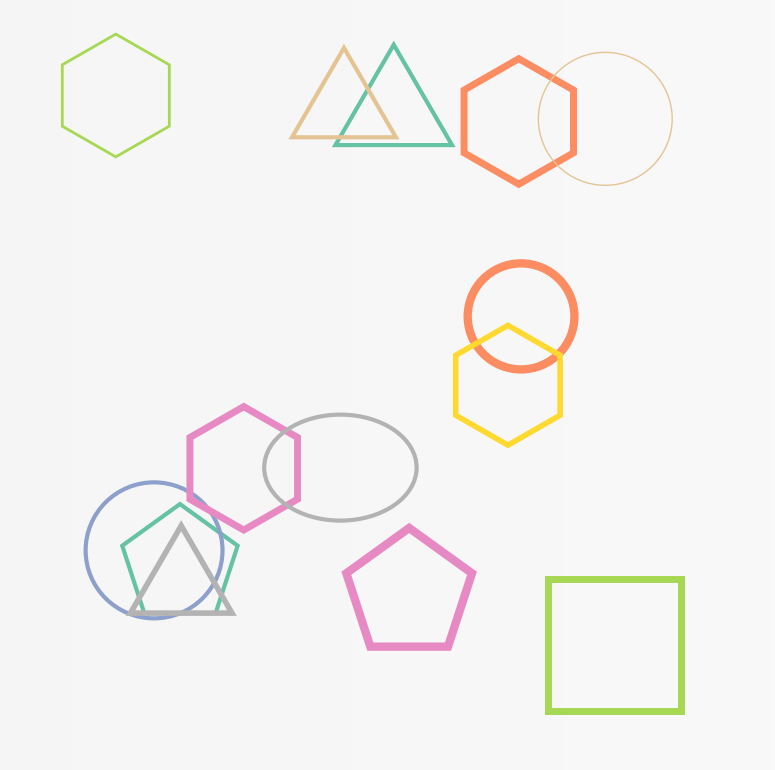[{"shape": "pentagon", "thickness": 1.5, "radius": 0.39, "center": [0.232, 0.267]}, {"shape": "triangle", "thickness": 1.5, "radius": 0.43, "center": [0.508, 0.855]}, {"shape": "circle", "thickness": 3, "radius": 0.34, "center": [0.672, 0.589]}, {"shape": "hexagon", "thickness": 2.5, "radius": 0.41, "center": [0.669, 0.842]}, {"shape": "circle", "thickness": 1.5, "radius": 0.44, "center": [0.199, 0.285]}, {"shape": "hexagon", "thickness": 2.5, "radius": 0.4, "center": [0.314, 0.392]}, {"shape": "pentagon", "thickness": 3, "radius": 0.43, "center": [0.528, 0.229]}, {"shape": "square", "thickness": 2.5, "radius": 0.43, "center": [0.793, 0.163]}, {"shape": "hexagon", "thickness": 1, "radius": 0.4, "center": [0.149, 0.876]}, {"shape": "hexagon", "thickness": 2, "radius": 0.39, "center": [0.655, 0.5]}, {"shape": "triangle", "thickness": 1.5, "radius": 0.39, "center": [0.444, 0.86]}, {"shape": "circle", "thickness": 0.5, "radius": 0.43, "center": [0.781, 0.846]}, {"shape": "oval", "thickness": 1.5, "radius": 0.49, "center": [0.439, 0.393]}, {"shape": "triangle", "thickness": 2, "radius": 0.38, "center": [0.234, 0.242]}]